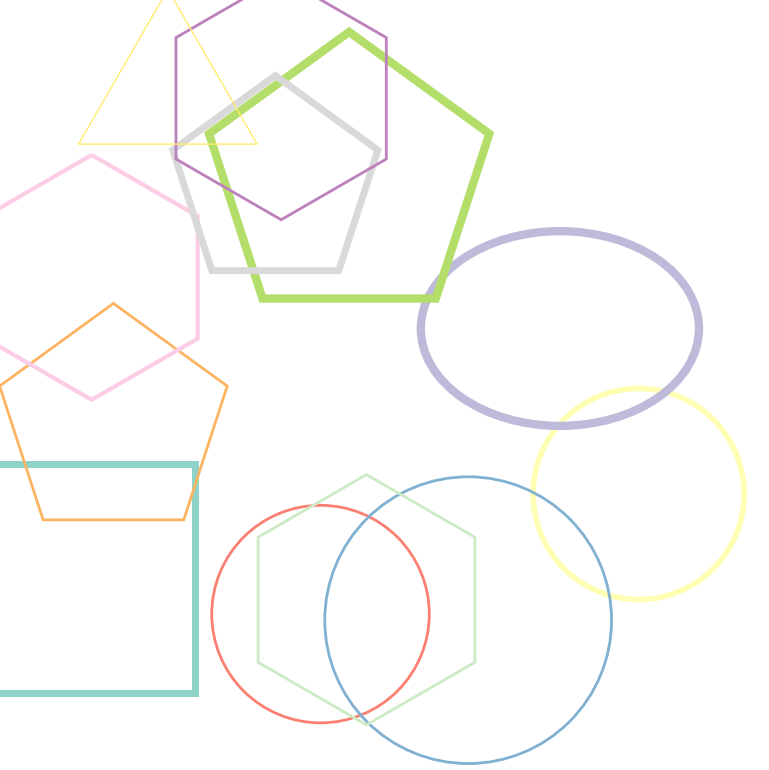[{"shape": "square", "thickness": 2.5, "radius": 0.74, "center": [0.106, 0.249]}, {"shape": "circle", "thickness": 2, "radius": 0.69, "center": [0.829, 0.358]}, {"shape": "oval", "thickness": 3, "radius": 0.9, "center": [0.727, 0.573]}, {"shape": "circle", "thickness": 1, "radius": 0.71, "center": [0.416, 0.202]}, {"shape": "circle", "thickness": 1, "radius": 0.93, "center": [0.608, 0.195]}, {"shape": "pentagon", "thickness": 1, "radius": 0.78, "center": [0.147, 0.451]}, {"shape": "pentagon", "thickness": 3, "radius": 0.96, "center": [0.453, 0.767]}, {"shape": "hexagon", "thickness": 1.5, "radius": 0.79, "center": [0.119, 0.64]}, {"shape": "pentagon", "thickness": 2.5, "radius": 0.7, "center": [0.358, 0.762]}, {"shape": "hexagon", "thickness": 1, "radius": 0.79, "center": [0.365, 0.872]}, {"shape": "hexagon", "thickness": 1, "radius": 0.81, "center": [0.476, 0.221]}, {"shape": "triangle", "thickness": 0.5, "radius": 0.67, "center": [0.218, 0.88]}]